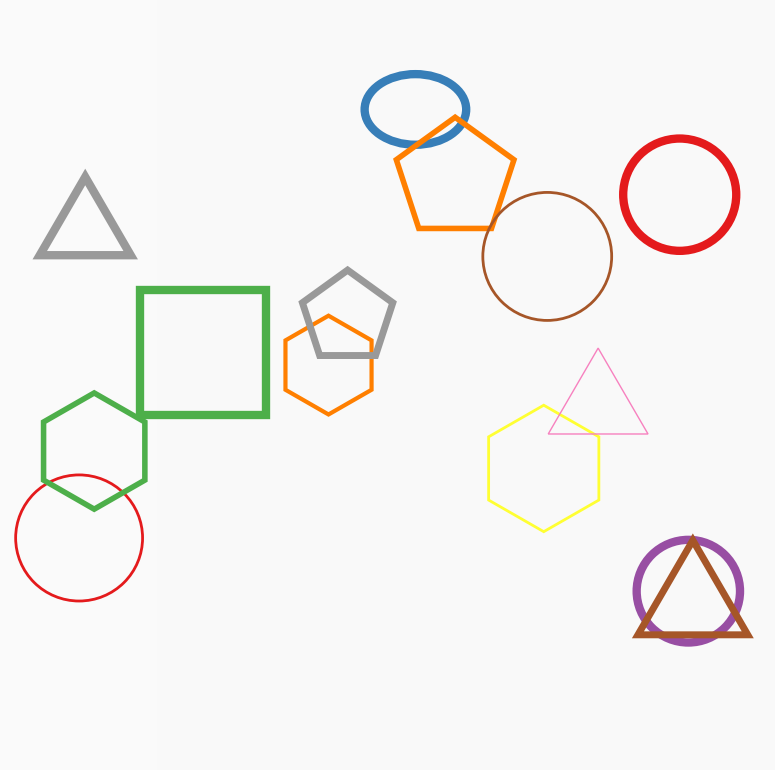[{"shape": "circle", "thickness": 3, "radius": 0.36, "center": [0.877, 0.747]}, {"shape": "circle", "thickness": 1, "radius": 0.41, "center": [0.102, 0.301]}, {"shape": "oval", "thickness": 3, "radius": 0.33, "center": [0.536, 0.858]}, {"shape": "hexagon", "thickness": 2, "radius": 0.38, "center": [0.122, 0.414]}, {"shape": "square", "thickness": 3, "radius": 0.41, "center": [0.262, 0.543]}, {"shape": "circle", "thickness": 3, "radius": 0.33, "center": [0.888, 0.232]}, {"shape": "hexagon", "thickness": 1.5, "radius": 0.32, "center": [0.424, 0.526]}, {"shape": "pentagon", "thickness": 2, "radius": 0.4, "center": [0.587, 0.768]}, {"shape": "hexagon", "thickness": 1, "radius": 0.41, "center": [0.702, 0.392]}, {"shape": "circle", "thickness": 1, "radius": 0.42, "center": [0.706, 0.667]}, {"shape": "triangle", "thickness": 2.5, "radius": 0.41, "center": [0.894, 0.216]}, {"shape": "triangle", "thickness": 0.5, "radius": 0.37, "center": [0.772, 0.474]}, {"shape": "triangle", "thickness": 3, "radius": 0.34, "center": [0.11, 0.702]}, {"shape": "pentagon", "thickness": 2.5, "radius": 0.31, "center": [0.449, 0.588]}]